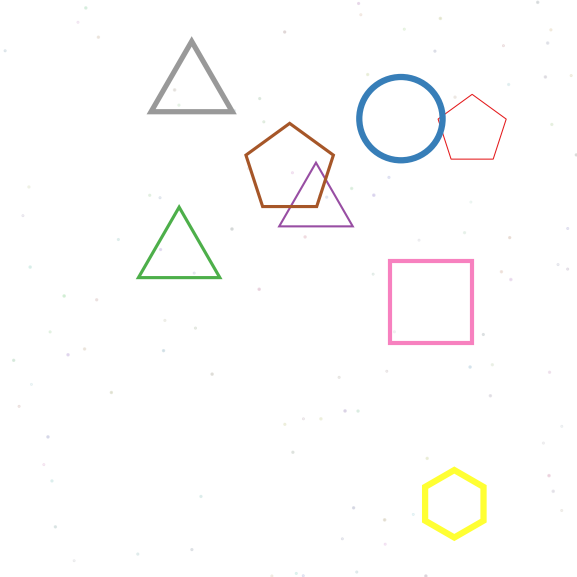[{"shape": "pentagon", "thickness": 0.5, "radius": 0.31, "center": [0.818, 0.774]}, {"shape": "circle", "thickness": 3, "radius": 0.36, "center": [0.694, 0.794]}, {"shape": "triangle", "thickness": 1.5, "radius": 0.41, "center": [0.31, 0.559]}, {"shape": "triangle", "thickness": 1, "radius": 0.37, "center": [0.547, 0.644]}, {"shape": "hexagon", "thickness": 3, "radius": 0.29, "center": [0.787, 0.127]}, {"shape": "pentagon", "thickness": 1.5, "radius": 0.4, "center": [0.502, 0.706]}, {"shape": "square", "thickness": 2, "radius": 0.35, "center": [0.746, 0.476]}, {"shape": "triangle", "thickness": 2.5, "radius": 0.41, "center": [0.332, 0.846]}]